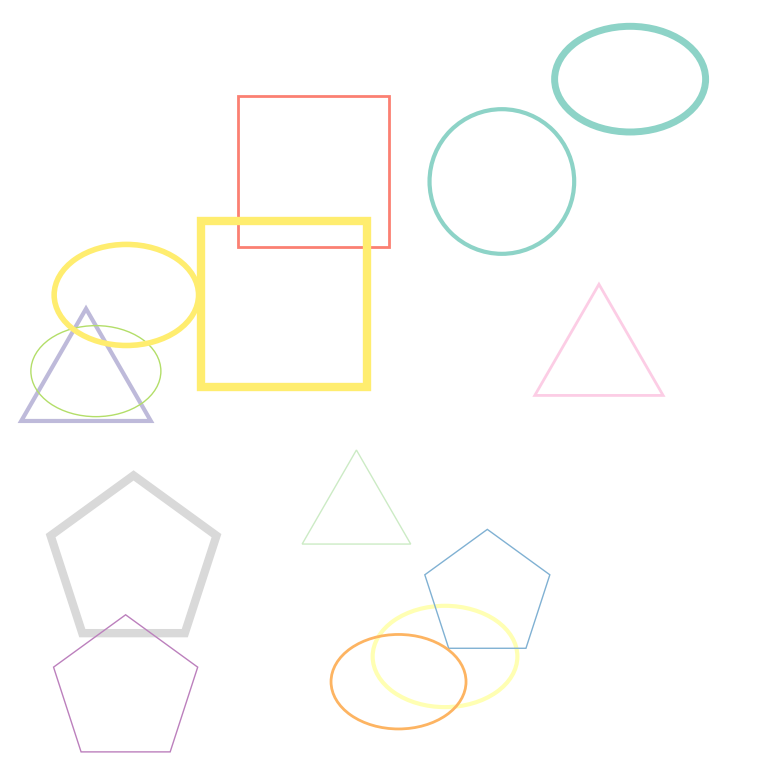[{"shape": "circle", "thickness": 1.5, "radius": 0.47, "center": [0.652, 0.764]}, {"shape": "oval", "thickness": 2.5, "radius": 0.49, "center": [0.818, 0.897]}, {"shape": "oval", "thickness": 1.5, "radius": 0.47, "center": [0.578, 0.147]}, {"shape": "triangle", "thickness": 1.5, "radius": 0.49, "center": [0.112, 0.502]}, {"shape": "square", "thickness": 1, "radius": 0.49, "center": [0.407, 0.777]}, {"shape": "pentagon", "thickness": 0.5, "radius": 0.43, "center": [0.633, 0.227]}, {"shape": "oval", "thickness": 1, "radius": 0.44, "center": [0.518, 0.115]}, {"shape": "oval", "thickness": 0.5, "radius": 0.42, "center": [0.125, 0.518]}, {"shape": "triangle", "thickness": 1, "radius": 0.48, "center": [0.778, 0.535]}, {"shape": "pentagon", "thickness": 3, "radius": 0.57, "center": [0.173, 0.269]}, {"shape": "pentagon", "thickness": 0.5, "radius": 0.49, "center": [0.163, 0.103]}, {"shape": "triangle", "thickness": 0.5, "radius": 0.41, "center": [0.463, 0.334]}, {"shape": "oval", "thickness": 2, "radius": 0.47, "center": [0.164, 0.617]}, {"shape": "square", "thickness": 3, "radius": 0.54, "center": [0.369, 0.605]}]